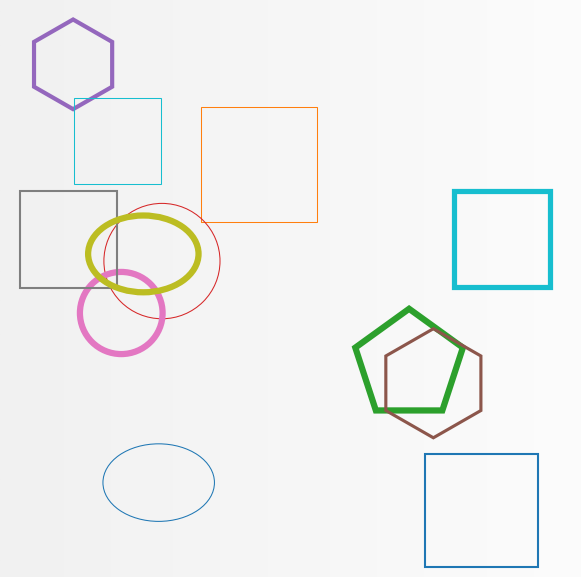[{"shape": "oval", "thickness": 0.5, "radius": 0.48, "center": [0.273, 0.163]}, {"shape": "square", "thickness": 1, "radius": 0.49, "center": [0.828, 0.115]}, {"shape": "square", "thickness": 0.5, "radius": 0.5, "center": [0.446, 0.714]}, {"shape": "pentagon", "thickness": 3, "radius": 0.49, "center": [0.704, 0.367]}, {"shape": "circle", "thickness": 0.5, "radius": 0.5, "center": [0.279, 0.547]}, {"shape": "hexagon", "thickness": 2, "radius": 0.39, "center": [0.126, 0.888]}, {"shape": "hexagon", "thickness": 1.5, "radius": 0.47, "center": [0.746, 0.336]}, {"shape": "circle", "thickness": 3, "radius": 0.36, "center": [0.209, 0.457]}, {"shape": "square", "thickness": 1, "radius": 0.42, "center": [0.118, 0.584]}, {"shape": "oval", "thickness": 3, "radius": 0.47, "center": [0.247, 0.559]}, {"shape": "square", "thickness": 2.5, "radius": 0.41, "center": [0.864, 0.585]}, {"shape": "square", "thickness": 0.5, "radius": 0.37, "center": [0.202, 0.755]}]